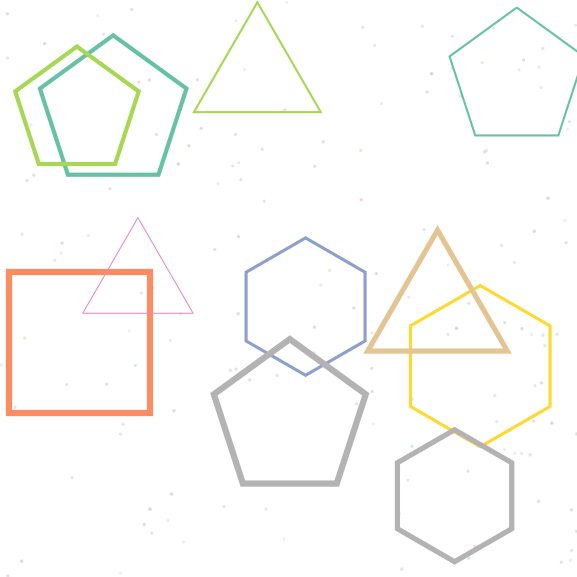[{"shape": "pentagon", "thickness": 2, "radius": 0.67, "center": [0.196, 0.805]}, {"shape": "pentagon", "thickness": 1, "radius": 0.61, "center": [0.895, 0.864]}, {"shape": "square", "thickness": 3, "radius": 0.61, "center": [0.137, 0.406]}, {"shape": "hexagon", "thickness": 1.5, "radius": 0.59, "center": [0.529, 0.468]}, {"shape": "triangle", "thickness": 0.5, "radius": 0.55, "center": [0.239, 0.512]}, {"shape": "pentagon", "thickness": 2, "radius": 0.56, "center": [0.133, 0.806]}, {"shape": "triangle", "thickness": 1, "radius": 0.63, "center": [0.446, 0.868]}, {"shape": "hexagon", "thickness": 1.5, "radius": 0.7, "center": [0.832, 0.365]}, {"shape": "triangle", "thickness": 2.5, "radius": 0.7, "center": [0.758, 0.461]}, {"shape": "hexagon", "thickness": 2.5, "radius": 0.57, "center": [0.787, 0.141]}, {"shape": "pentagon", "thickness": 3, "radius": 0.69, "center": [0.502, 0.274]}]